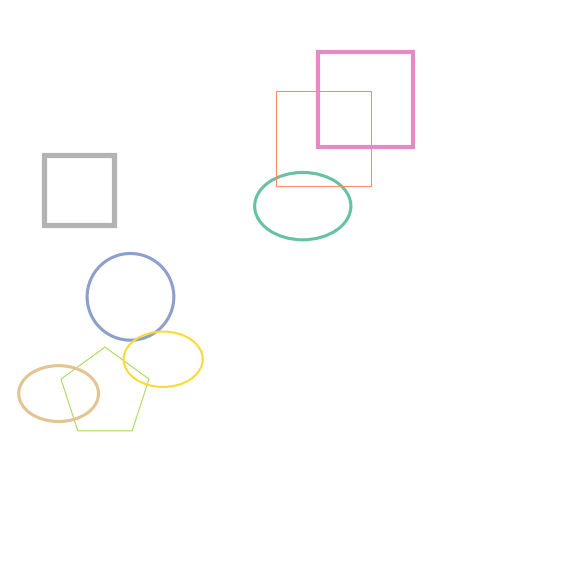[{"shape": "oval", "thickness": 1.5, "radius": 0.42, "center": [0.524, 0.642]}, {"shape": "square", "thickness": 0.5, "radius": 0.41, "center": [0.56, 0.759]}, {"shape": "circle", "thickness": 1.5, "radius": 0.38, "center": [0.226, 0.485]}, {"shape": "square", "thickness": 2, "radius": 0.41, "center": [0.633, 0.827]}, {"shape": "pentagon", "thickness": 0.5, "radius": 0.4, "center": [0.182, 0.318]}, {"shape": "oval", "thickness": 1, "radius": 0.34, "center": [0.283, 0.377]}, {"shape": "oval", "thickness": 1.5, "radius": 0.35, "center": [0.101, 0.318]}, {"shape": "square", "thickness": 2.5, "radius": 0.3, "center": [0.137, 0.67]}]